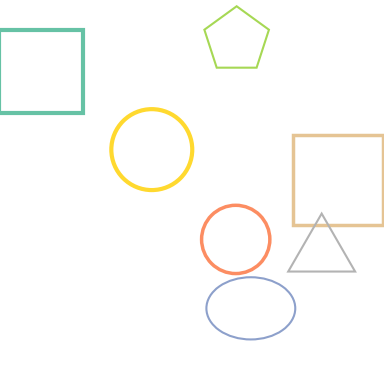[{"shape": "square", "thickness": 3, "radius": 0.54, "center": [0.107, 0.814]}, {"shape": "circle", "thickness": 2.5, "radius": 0.44, "center": [0.612, 0.378]}, {"shape": "oval", "thickness": 1.5, "radius": 0.58, "center": [0.652, 0.199]}, {"shape": "pentagon", "thickness": 1.5, "radius": 0.44, "center": [0.615, 0.896]}, {"shape": "circle", "thickness": 3, "radius": 0.53, "center": [0.394, 0.611]}, {"shape": "square", "thickness": 2.5, "radius": 0.58, "center": [0.878, 0.533]}, {"shape": "triangle", "thickness": 1.5, "radius": 0.5, "center": [0.835, 0.345]}]